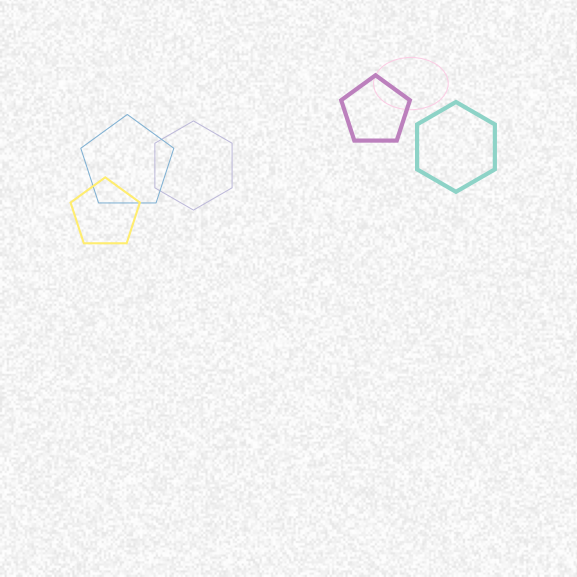[{"shape": "hexagon", "thickness": 2, "radius": 0.39, "center": [0.79, 0.745]}, {"shape": "hexagon", "thickness": 0.5, "radius": 0.39, "center": [0.335, 0.713]}, {"shape": "pentagon", "thickness": 0.5, "radius": 0.42, "center": [0.22, 0.716]}, {"shape": "oval", "thickness": 0.5, "radius": 0.32, "center": [0.711, 0.854]}, {"shape": "pentagon", "thickness": 2, "radius": 0.31, "center": [0.65, 0.806]}, {"shape": "pentagon", "thickness": 1, "radius": 0.32, "center": [0.182, 0.629]}]